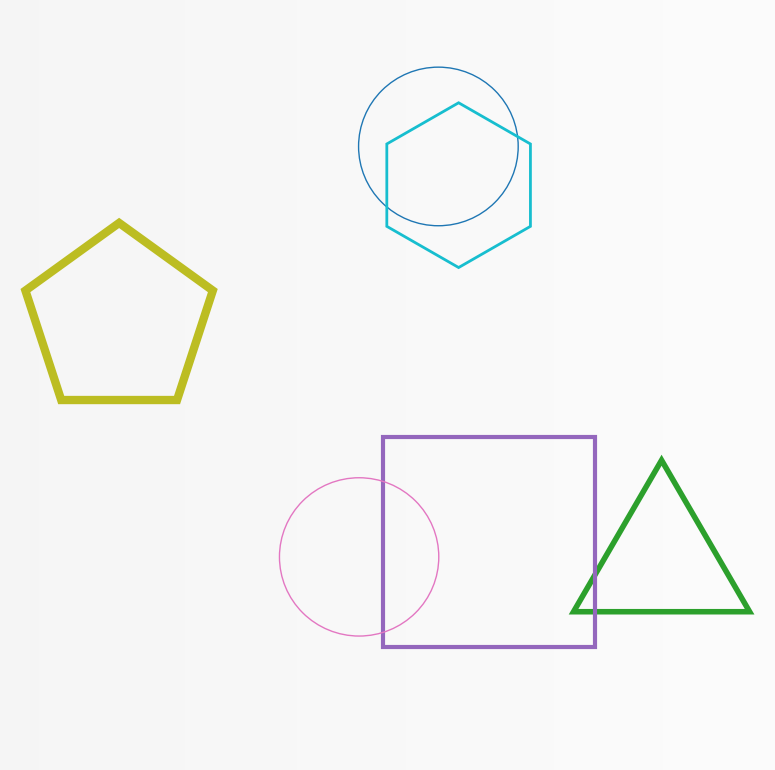[{"shape": "circle", "thickness": 0.5, "radius": 0.51, "center": [0.566, 0.81]}, {"shape": "triangle", "thickness": 2, "radius": 0.66, "center": [0.854, 0.271]}, {"shape": "square", "thickness": 1.5, "radius": 0.68, "center": [0.631, 0.296]}, {"shape": "circle", "thickness": 0.5, "radius": 0.51, "center": [0.463, 0.277]}, {"shape": "pentagon", "thickness": 3, "radius": 0.64, "center": [0.154, 0.583]}, {"shape": "hexagon", "thickness": 1, "radius": 0.53, "center": [0.592, 0.76]}]